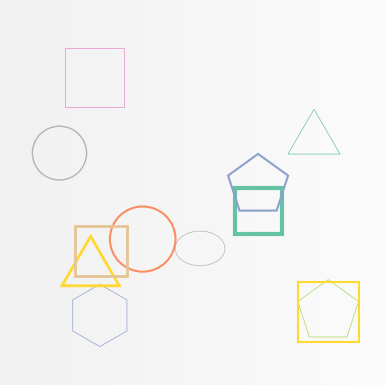[{"shape": "square", "thickness": 3, "radius": 0.3, "center": [0.667, 0.452]}, {"shape": "triangle", "thickness": 0.5, "radius": 0.39, "center": [0.81, 0.639]}, {"shape": "circle", "thickness": 1.5, "radius": 0.42, "center": [0.368, 0.379]}, {"shape": "hexagon", "thickness": 0.5, "radius": 0.4, "center": [0.258, 0.181]}, {"shape": "pentagon", "thickness": 1.5, "radius": 0.41, "center": [0.666, 0.519]}, {"shape": "square", "thickness": 0.5, "radius": 0.38, "center": [0.244, 0.799]}, {"shape": "pentagon", "thickness": 0.5, "radius": 0.41, "center": [0.847, 0.191]}, {"shape": "square", "thickness": 1.5, "radius": 0.39, "center": [0.847, 0.19]}, {"shape": "triangle", "thickness": 2, "radius": 0.43, "center": [0.234, 0.3]}, {"shape": "square", "thickness": 2, "radius": 0.33, "center": [0.261, 0.348]}, {"shape": "oval", "thickness": 0.5, "radius": 0.32, "center": [0.516, 0.355]}, {"shape": "circle", "thickness": 1, "radius": 0.35, "center": [0.153, 0.602]}]